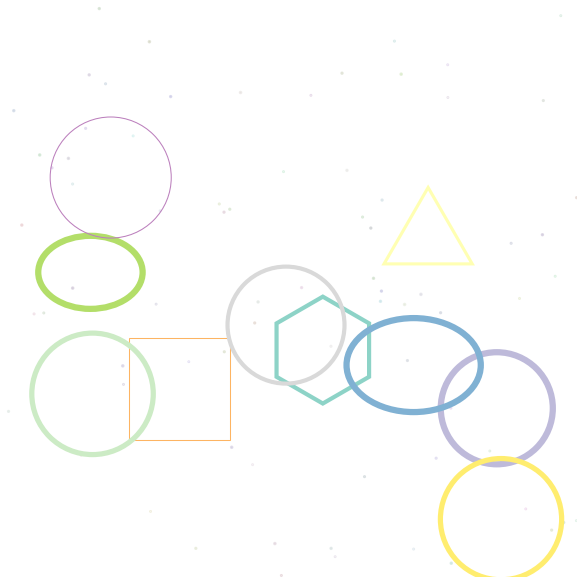[{"shape": "hexagon", "thickness": 2, "radius": 0.46, "center": [0.559, 0.393]}, {"shape": "triangle", "thickness": 1.5, "radius": 0.44, "center": [0.741, 0.586]}, {"shape": "circle", "thickness": 3, "radius": 0.49, "center": [0.86, 0.292]}, {"shape": "oval", "thickness": 3, "radius": 0.58, "center": [0.716, 0.367]}, {"shape": "square", "thickness": 0.5, "radius": 0.44, "center": [0.311, 0.326]}, {"shape": "oval", "thickness": 3, "radius": 0.45, "center": [0.157, 0.528]}, {"shape": "circle", "thickness": 2, "radius": 0.51, "center": [0.495, 0.436]}, {"shape": "circle", "thickness": 0.5, "radius": 0.52, "center": [0.192, 0.692]}, {"shape": "circle", "thickness": 2.5, "radius": 0.53, "center": [0.16, 0.317]}, {"shape": "circle", "thickness": 2.5, "radius": 0.52, "center": [0.868, 0.1]}]